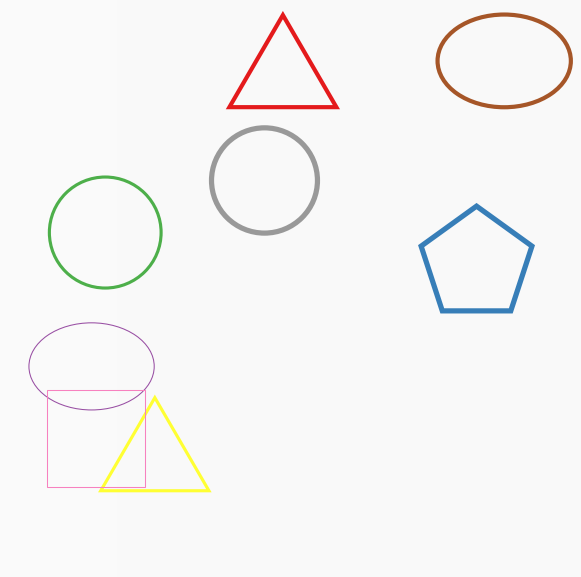[{"shape": "triangle", "thickness": 2, "radius": 0.53, "center": [0.487, 0.867]}, {"shape": "pentagon", "thickness": 2.5, "radius": 0.5, "center": [0.82, 0.542]}, {"shape": "circle", "thickness": 1.5, "radius": 0.48, "center": [0.181, 0.596]}, {"shape": "oval", "thickness": 0.5, "radius": 0.54, "center": [0.158, 0.365]}, {"shape": "triangle", "thickness": 1.5, "radius": 0.54, "center": [0.266, 0.203]}, {"shape": "oval", "thickness": 2, "radius": 0.57, "center": [0.867, 0.894]}, {"shape": "square", "thickness": 0.5, "radius": 0.42, "center": [0.165, 0.24]}, {"shape": "circle", "thickness": 2.5, "radius": 0.46, "center": [0.455, 0.687]}]